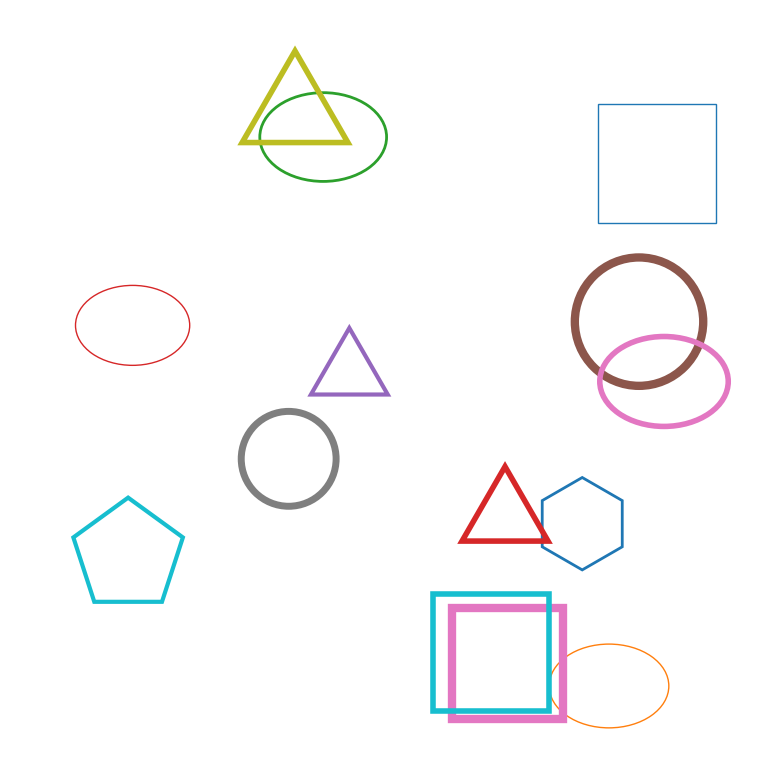[{"shape": "square", "thickness": 0.5, "radius": 0.39, "center": [0.853, 0.788]}, {"shape": "hexagon", "thickness": 1, "radius": 0.3, "center": [0.756, 0.32]}, {"shape": "oval", "thickness": 0.5, "radius": 0.39, "center": [0.791, 0.109]}, {"shape": "oval", "thickness": 1, "radius": 0.41, "center": [0.42, 0.822]}, {"shape": "oval", "thickness": 0.5, "radius": 0.37, "center": [0.172, 0.577]}, {"shape": "triangle", "thickness": 2, "radius": 0.32, "center": [0.656, 0.33]}, {"shape": "triangle", "thickness": 1.5, "radius": 0.29, "center": [0.454, 0.516]}, {"shape": "circle", "thickness": 3, "radius": 0.42, "center": [0.83, 0.582]}, {"shape": "square", "thickness": 3, "radius": 0.36, "center": [0.659, 0.138]}, {"shape": "oval", "thickness": 2, "radius": 0.42, "center": [0.862, 0.505]}, {"shape": "circle", "thickness": 2.5, "radius": 0.31, "center": [0.375, 0.404]}, {"shape": "triangle", "thickness": 2, "radius": 0.4, "center": [0.383, 0.855]}, {"shape": "pentagon", "thickness": 1.5, "radius": 0.37, "center": [0.166, 0.279]}, {"shape": "square", "thickness": 2, "radius": 0.38, "center": [0.638, 0.153]}]